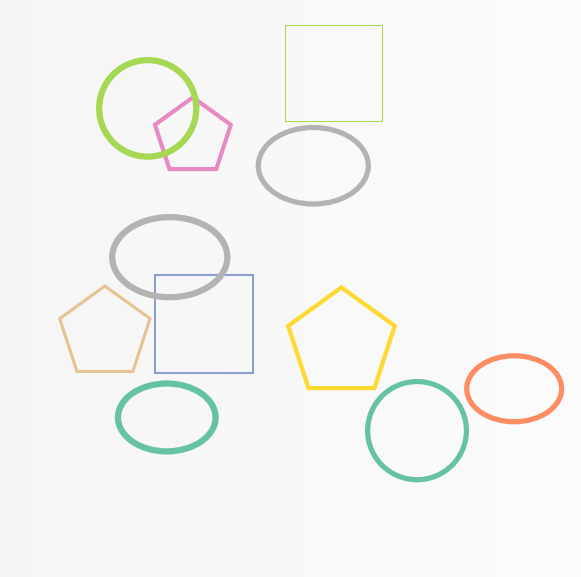[{"shape": "circle", "thickness": 2.5, "radius": 0.42, "center": [0.717, 0.253]}, {"shape": "oval", "thickness": 3, "radius": 0.42, "center": [0.287, 0.276]}, {"shape": "oval", "thickness": 2.5, "radius": 0.41, "center": [0.885, 0.326]}, {"shape": "square", "thickness": 1, "radius": 0.42, "center": [0.351, 0.437]}, {"shape": "pentagon", "thickness": 2, "radius": 0.34, "center": [0.332, 0.762]}, {"shape": "circle", "thickness": 3, "radius": 0.42, "center": [0.254, 0.811]}, {"shape": "square", "thickness": 0.5, "radius": 0.42, "center": [0.573, 0.873]}, {"shape": "pentagon", "thickness": 2, "radius": 0.48, "center": [0.587, 0.405]}, {"shape": "pentagon", "thickness": 1.5, "radius": 0.41, "center": [0.18, 0.422]}, {"shape": "oval", "thickness": 2.5, "radius": 0.47, "center": [0.539, 0.712]}, {"shape": "oval", "thickness": 3, "radius": 0.5, "center": [0.292, 0.554]}]